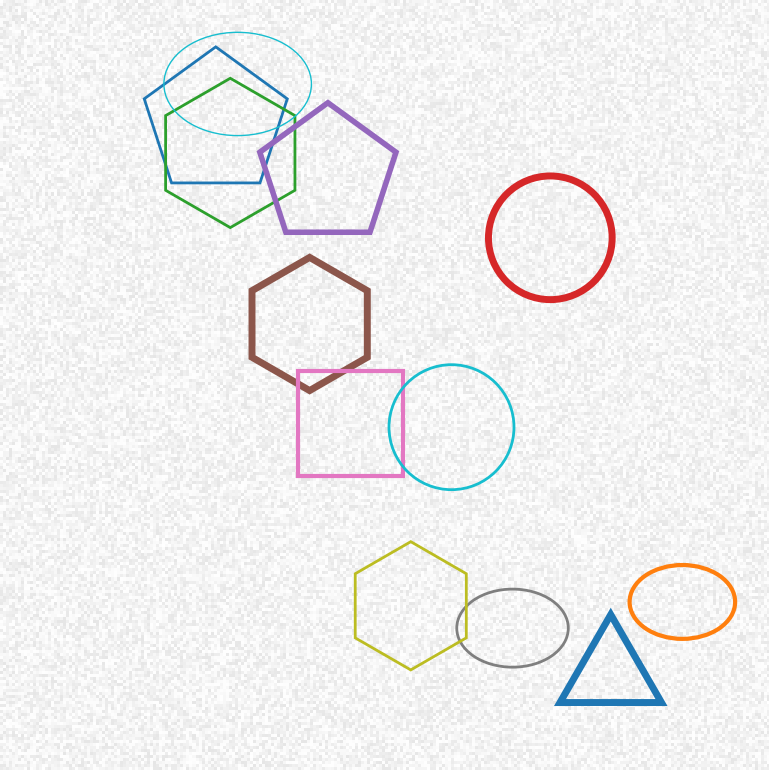[{"shape": "pentagon", "thickness": 1, "radius": 0.49, "center": [0.28, 0.841]}, {"shape": "triangle", "thickness": 2.5, "radius": 0.38, "center": [0.793, 0.126]}, {"shape": "oval", "thickness": 1.5, "radius": 0.34, "center": [0.886, 0.218]}, {"shape": "hexagon", "thickness": 1, "radius": 0.48, "center": [0.299, 0.801]}, {"shape": "circle", "thickness": 2.5, "radius": 0.4, "center": [0.715, 0.691]}, {"shape": "pentagon", "thickness": 2, "radius": 0.46, "center": [0.426, 0.774]}, {"shape": "hexagon", "thickness": 2.5, "radius": 0.43, "center": [0.402, 0.579]}, {"shape": "square", "thickness": 1.5, "radius": 0.34, "center": [0.456, 0.45]}, {"shape": "oval", "thickness": 1, "radius": 0.36, "center": [0.666, 0.184]}, {"shape": "hexagon", "thickness": 1, "radius": 0.42, "center": [0.533, 0.213]}, {"shape": "circle", "thickness": 1, "radius": 0.41, "center": [0.586, 0.445]}, {"shape": "oval", "thickness": 0.5, "radius": 0.48, "center": [0.309, 0.891]}]